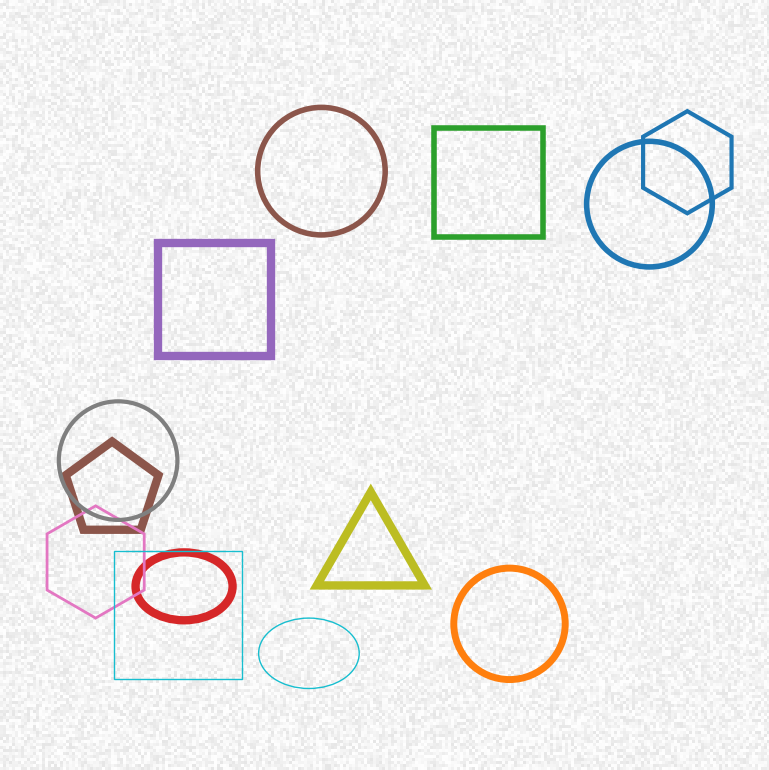[{"shape": "hexagon", "thickness": 1.5, "radius": 0.33, "center": [0.893, 0.789]}, {"shape": "circle", "thickness": 2, "radius": 0.41, "center": [0.843, 0.735]}, {"shape": "circle", "thickness": 2.5, "radius": 0.36, "center": [0.662, 0.19]}, {"shape": "square", "thickness": 2, "radius": 0.35, "center": [0.634, 0.763]}, {"shape": "oval", "thickness": 3, "radius": 0.32, "center": [0.239, 0.239]}, {"shape": "square", "thickness": 3, "radius": 0.37, "center": [0.279, 0.611]}, {"shape": "circle", "thickness": 2, "radius": 0.41, "center": [0.417, 0.778]}, {"shape": "pentagon", "thickness": 3, "radius": 0.32, "center": [0.146, 0.363]}, {"shape": "hexagon", "thickness": 1, "radius": 0.36, "center": [0.124, 0.27]}, {"shape": "circle", "thickness": 1.5, "radius": 0.39, "center": [0.153, 0.402]}, {"shape": "triangle", "thickness": 3, "radius": 0.4, "center": [0.482, 0.28]}, {"shape": "oval", "thickness": 0.5, "radius": 0.33, "center": [0.401, 0.152]}, {"shape": "square", "thickness": 0.5, "radius": 0.42, "center": [0.231, 0.201]}]